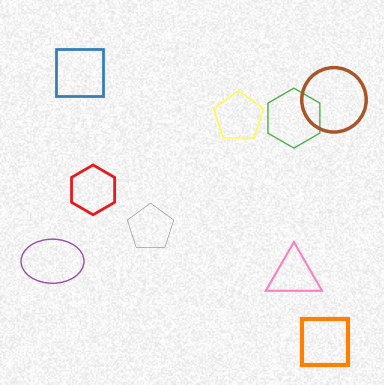[{"shape": "hexagon", "thickness": 2, "radius": 0.32, "center": [0.242, 0.507]}, {"shape": "square", "thickness": 2, "radius": 0.31, "center": [0.206, 0.812]}, {"shape": "hexagon", "thickness": 1, "radius": 0.39, "center": [0.763, 0.693]}, {"shape": "oval", "thickness": 1, "radius": 0.41, "center": [0.136, 0.321]}, {"shape": "square", "thickness": 3, "radius": 0.3, "center": [0.844, 0.112]}, {"shape": "pentagon", "thickness": 1, "radius": 0.34, "center": [0.62, 0.697]}, {"shape": "circle", "thickness": 2.5, "radius": 0.42, "center": [0.867, 0.741]}, {"shape": "triangle", "thickness": 1.5, "radius": 0.42, "center": [0.763, 0.287]}, {"shape": "pentagon", "thickness": 0.5, "radius": 0.32, "center": [0.391, 0.409]}]